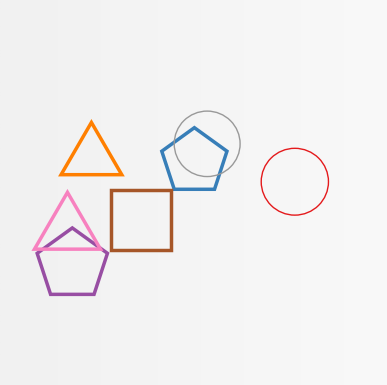[{"shape": "circle", "thickness": 1, "radius": 0.43, "center": [0.761, 0.528]}, {"shape": "pentagon", "thickness": 2.5, "radius": 0.44, "center": [0.502, 0.58]}, {"shape": "pentagon", "thickness": 2.5, "radius": 0.48, "center": [0.187, 0.313]}, {"shape": "triangle", "thickness": 2.5, "radius": 0.45, "center": [0.236, 0.591]}, {"shape": "square", "thickness": 2.5, "radius": 0.39, "center": [0.364, 0.428]}, {"shape": "triangle", "thickness": 2.5, "radius": 0.49, "center": [0.174, 0.402]}, {"shape": "circle", "thickness": 1, "radius": 0.43, "center": [0.535, 0.626]}]